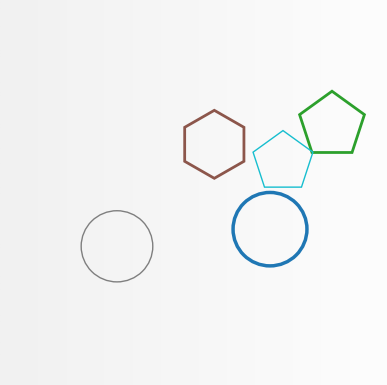[{"shape": "circle", "thickness": 2.5, "radius": 0.48, "center": [0.697, 0.405]}, {"shape": "pentagon", "thickness": 2, "radius": 0.44, "center": [0.857, 0.675]}, {"shape": "hexagon", "thickness": 2, "radius": 0.44, "center": [0.553, 0.625]}, {"shape": "circle", "thickness": 1, "radius": 0.46, "center": [0.302, 0.36]}, {"shape": "pentagon", "thickness": 1, "radius": 0.41, "center": [0.73, 0.58]}]